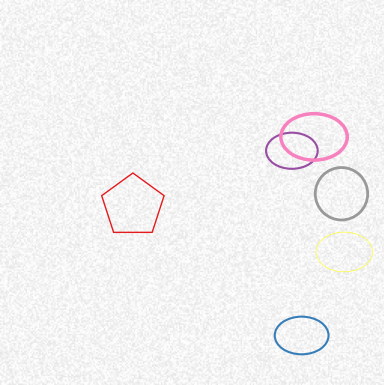[{"shape": "pentagon", "thickness": 1, "radius": 0.43, "center": [0.345, 0.465]}, {"shape": "oval", "thickness": 1.5, "radius": 0.35, "center": [0.783, 0.129]}, {"shape": "oval", "thickness": 1.5, "radius": 0.34, "center": [0.758, 0.608]}, {"shape": "oval", "thickness": 0.5, "radius": 0.37, "center": [0.894, 0.346]}, {"shape": "oval", "thickness": 2.5, "radius": 0.43, "center": [0.816, 0.644]}, {"shape": "circle", "thickness": 2, "radius": 0.34, "center": [0.887, 0.497]}]